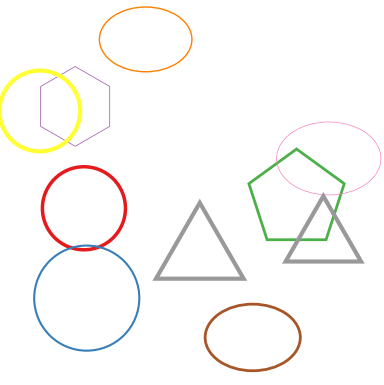[{"shape": "circle", "thickness": 2.5, "radius": 0.54, "center": [0.218, 0.459]}, {"shape": "circle", "thickness": 1.5, "radius": 0.68, "center": [0.225, 0.226]}, {"shape": "pentagon", "thickness": 2, "radius": 0.65, "center": [0.77, 0.483]}, {"shape": "hexagon", "thickness": 0.5, "radius": 0.52, "center": [0.195, 0.724]}, {"shape": "oval", "thickness": 1, "radius": 0.6, "center": [0.378, 0.898]}, {"shape": "circle", "thickness": 3, "radius": 0.52, "center": [0.103, 0.712]}, {"shape": "oval", "thickness": 2, "radius": 0.62, "center": [0.656, 0.123]}, {"shape": "oval", "thickness": 0.5, "radius": 0.68, "center": [0.854, 0.588]}, {"shape": "triangle", "thickness": 3, "radius": 0.66, "center": [0.519, 0.342]}, {"shape": "triangle", "thickness": 3, "radius": 0.57, "center": [0.84, 0.377]}]